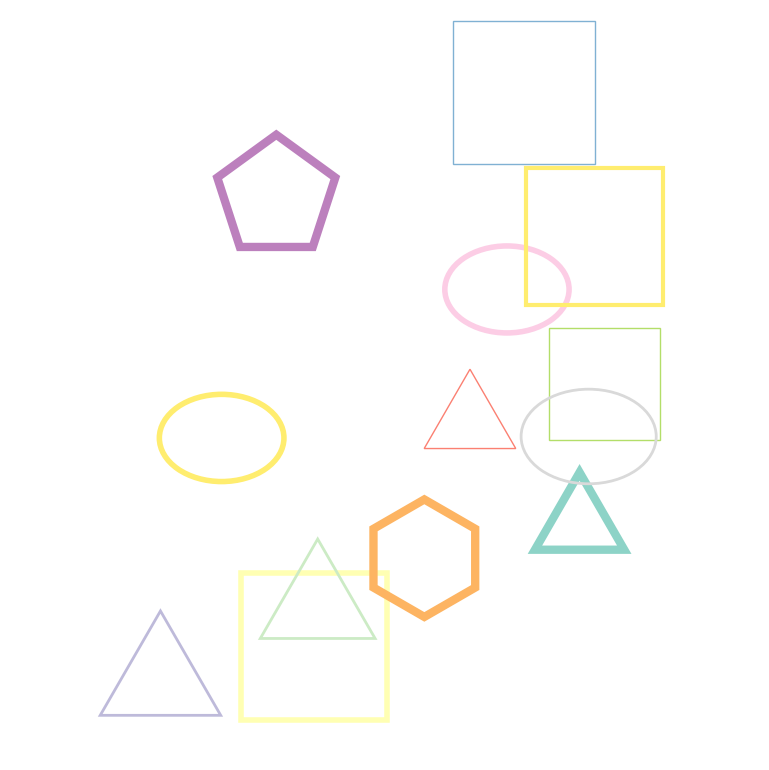[{"shape": "triangle", "thickness": 3, "radius": 0.33, "center": [0.753, 0.32]}, {"shape": "square", "thickness": 2, "radius": 0.48, "center": [0.408, 0.161]}, {"shape": "triangle", "thickness": 1, "radius": 0.45, "center": [0.208, 0.116]}, {"shape": "triangle", "thickness": 0.5, "radius": 0.34, "center": [0.61, 0.452]}, {"shape": "square", "thickness": 0.5, "radius": 0.46, "center": [0.681, 0.88]}, {"shape": "hexagon", "thickness": 3, "radius": 0.38, "center": [0.551, 0.275]}, {"shape": "square", "thickness": 0.5, "radius": 0.36, "center": [0.785, 0.501]}, {"shape": "oval", "thickness": 2, "radius": 0.4, "center": [0.658, 0.624]}, {"shape": "oval", "thickness": 1, "radius": 0.44, "center": [0.764, 0.433]}, {"shape": "pentagon", "thickness": 3, "radius": 0.4, "center": [0.359, 0.744]}, {"shape": "triangle", "thickness": 1, "radius": 0.43, "center": [0.413, 0.214]}, {"shape": "oval", "thickness": 2, "radius": 0.4, "center": [0.288, 0.431]}, {"shape": "square", "thickness": 1.5, "radius": 0.44, "center": [0.773, 0.693]}]